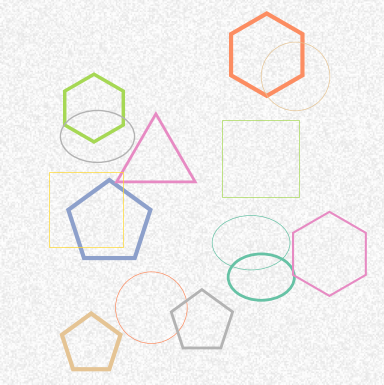[{"shape": "oval", "thickness": 2, "radius": 0.43, "center": [0.679, 0.28]}, {"shape": "oval", "thickness": 0.5, "radius": 0.51, "center": [0.652, 0.37]}, {"shape": "hexagon", "thickness": 3, "radius": 0.54, "center": [0.693, 0.858]}, {"shape": "circle", "thickness": 0.5, "radius": 0.47, "center": [0.393, 0.201]}, {"shape": "pentagon", "thickness": 3, "radius": 0.56, "center": [0.284, 0.42]}, {"shape": "triangle", "thickness": 2, "radius": 0.59, "center": [0.405, 0.586]}, {"shape": "hexagon", "thickness": 1.5, "radius": 0.55, "center": [0.856, 0.341]}, {"shape": "square", "thickness": 0.5, "radius": 0.5, "center": [0.675, 0.587]}, {"shape": "hexagon", "thickness": 2.5, "radius": 0.44, "center": [0.244, 0.719]}, {"shape": "square", "thickness": 0.5, "radius": 0.49, "center": [0.223, 0.457]}, {"shape": "pentagon", "thickness": 3, "radius": 0.4, "center": [0.237, 0.106]}, {"shape": "circle", "thickness": 0.5, "radius": 0.45, "center": [0.768, 0.801]}, {"shape": "oval", "thickness": 1, "radius": 0.48, "center": [0.253, 0.646]}, {"shape": "pentagon", "thickness": 2, "radius": 0.42, "center": [0.524, 0.164]}]